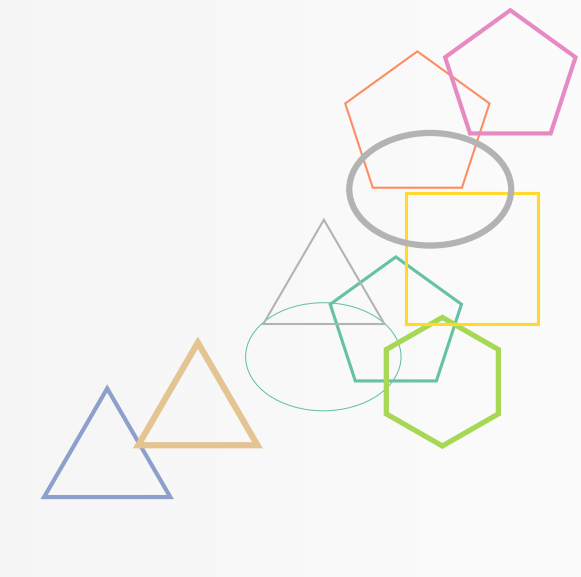[{"shape": "oval", "thickness": 0.5, "radius": 0.67, "center": [0.556, 0.381]}, {"shape": "pentagon", "thickness": 1.5, "radius": 0.59, "center": [0.681, 0.436]}, {"shape": "pentagon", "thickness": 1, "radius": 0.65, "center": [0.718, 0.78]}, {"shape": "triangle", "thickness": 2, "radius": 0.63, "center": [0.184, 0.201]}, {"shape": "pentagon", "thickness": 2, "radius": 0.59, "center": [0.878, 0.864]}, {"shape": "hexagon", "thickness": 2.5, "radius": 0.56, "center": [0.761, 0.338]}, {"shape": "square", "thickness": 1.5, "radius": 0.57, "center": [0.812, 0.552]}, {"shape": "triangle", "thickness": 3, "radius": 0.59, "center": [0.34, 0.287]}, {"shape": "oval", "thickness": 3, "radius": 0.7, "center": [0.74, 0.671]}, {"shape": "triangle", "thickness": 1, "radius": 0.6, "center": [0.557, 0.498]}]